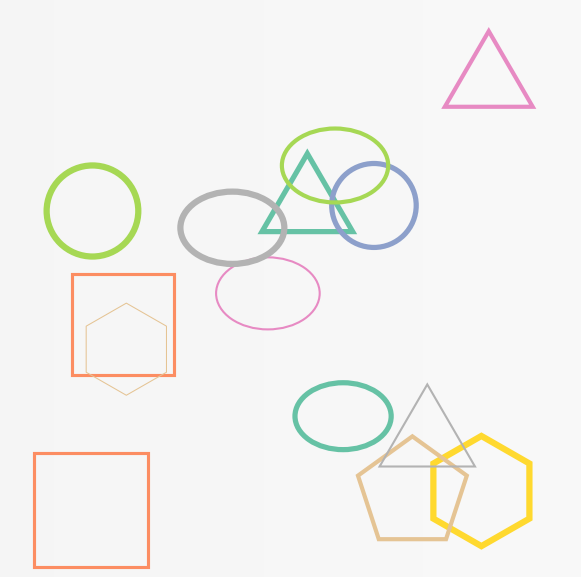[{"shape": "oval", "thickness": 2.5, "radius": 0.41, "center": [0.59, 0.278]}, {"shape": "triangle", "thickness": 2.5, "radius": 0.45, "center": [0.529, 0.643]}, {"shape": "square", "thickness": 1.5, "radius": 0.49, "center": [0.157, 0.116]}, {"shape": "square", "thickness": 1.5, "radius": 0.44, "center": [0.212, 0.437]}, {"shape": "circle", "thickness": 2.5, "radius": 0.36, "center": [0.643, 0.643]}, {"shape": "triangle", "thickness": 2, "radius": 0.44, "center": [0.841, 0.858]}, {"shape": "oval", "thickness": 1, "radius": 0.45, "center": [0.461, 0.491]}, {"shape": "circle", "thickness": 3, "radius": 0.39, "center": [0.159, 0.634]}, {"shape": "oval", "thickness": 2, "radius": 0.46, "center": [0.576, 0.713]}, {"shape": "hexagon", "thickness": 3, "radius": 0.48, "center": [0.828, 0.149]}, {"shape": "pentagon", "thickness": 2, "radius": 0.49, "center": [0.709, 0.145]}, {"shape": "hexagon", "thickness": 0.5, "radius": 0.4, "center": [0.217, 0.394]}, {"shape": "oval", "thickness": 3, "radius": 0.45, "center": [0.4, 0.605]}, {"shape": "triangle", "thickness": 1, "radius": 0.47, "center": [0.735, 0.239]}]